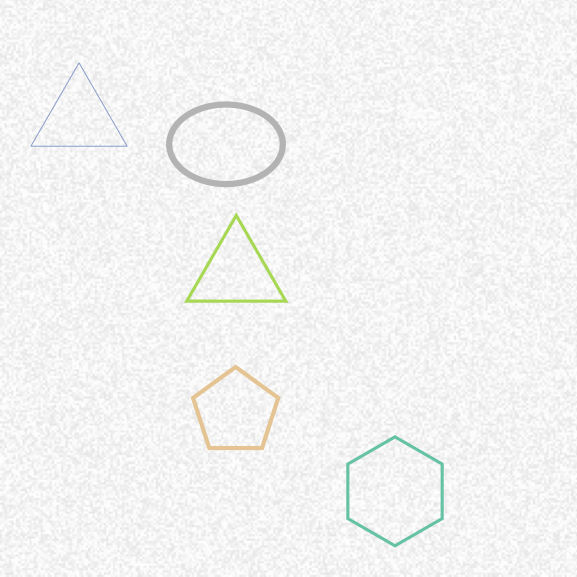[{"shape": "hexagon", "thickness": 1.5, "radius": 0.47, "center": [0.684, 0.148]}, {"shape": "triangle", "thickness": 0.5, "radius": 0.48, "center": [0.137, 0.794]}, {"shape": "triangle", "thickness": 1.5, "radius": 0.5, "center": [0.409, 0.527]}, {"shape": "pentagon", "thickness": 2, "radius": 0.39, "center": [0.408, 0.286]}, {"shape": "oval", "thickness": 3, "radius": 0.49, "center": [0.391, 0.749]}]